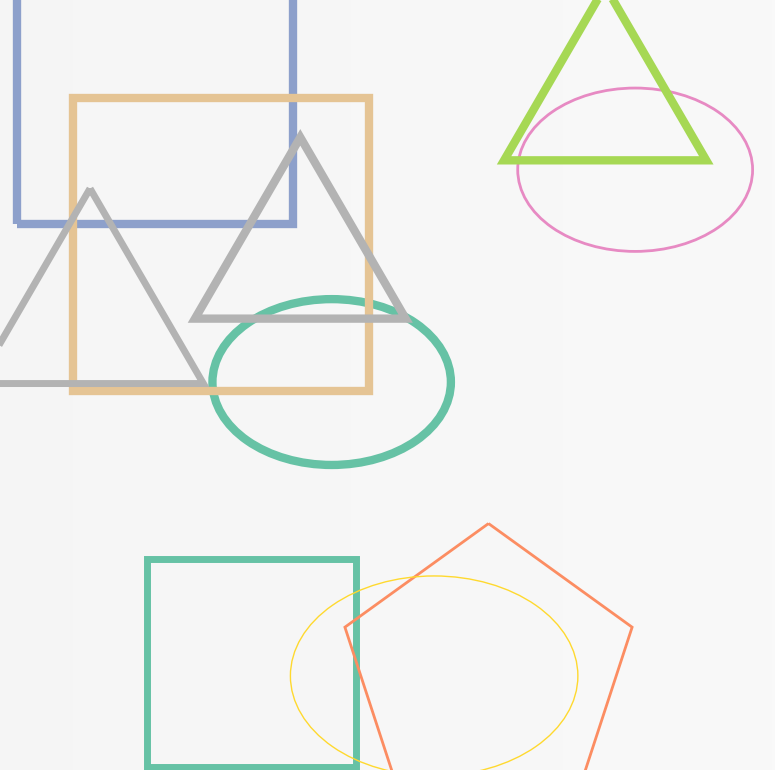[{"shape": "square", "thickness": 2.5, "radius": 0.67, "center": [0.324, 0.139]}, {"shape": "oval", "thickness": 3, "radius": 0.77, "center": [0.428, 0.504]}, {"shape": "pentagon", "thickness": 1, "radius": 0.97, "center": [0.63, 0.125]}, {"shape": "square", "thickness": 3, "radius": 0.89, "center": [0.2, 0.888]}, {"shape": "oval", "thickness": 1, "radius": 0.76, "center": [0.82, 0.78]}, {"shape": "triangle", "thickness": 3, "radius": 0.75, "center": [0.781, 0.867]}, {"shape": "oval", "thickness": 0.5, "radius": 0.93, "center": [0.56, 0.122]}, {"shape": "square", "thickness": 3, "radius": 0.95, "center": [0.285, 0.682]}, {"shape": "triangle", "thickness": 2.5, "radius": 0.84, "center": [0.116, 0.586]}, {"shape": "triangle", "thickness": 3, "radius": 0.78, "center": [0.387, 0.665]}]